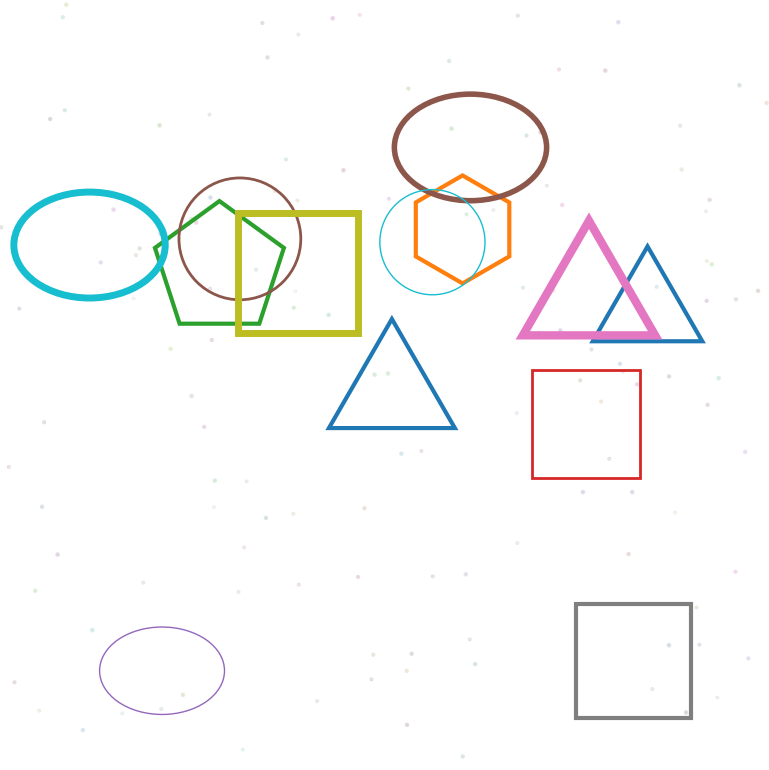[{"shape": "triangle", "thickness": 1.5, "radius": 0.41, "center": [0.841, 0.598]}, {"shape": "triangle", "thickness": 1.5, "radius": 0.47, "center": [0.509, 0.491]}, {"shape": "hexagon", "thickness": 1.5, "radius": 0.35, "center": [0.601, 0.702]}, {"shape": "pentagon", "thickness": 1.5, "radius": 0.44, "center": [0.285, 0.651]}, {"shape": "square", "thickness": 1, "radius": 0.35, "center": [0.761, 0.45]}, {"shape": "oval", "thickness": 0.5, "radius": 0.41, "center": [0.21, 0.129]}, {"shape": "oval", "thickness": 2, "radius": 0.49, "center": [0.611, 0.809]}, {"shape": "circle", "thickness": 1, "radius": 0.4, "center": [0.312, 0.69]}, {"shape": "triangle", "thickness": 3, "radius": 0.5, "center": [0.765, 0.614]}, {"shape": "square", "thickness": 1.5, "radius": 0.37, "center": [0.823, 0.142]}, {"shape": "square", "thickness": 2.5, "radius": 0.39, "center": [0.387, 0.645]}, {"shape": "circle", "thickness": 0.5, "radius": 0.34, "center": [0.562, 0.685]}, {"shape": "oval", "thickness": 2.5, "radius": 0.49, "center": [0.116, 0.682]}]